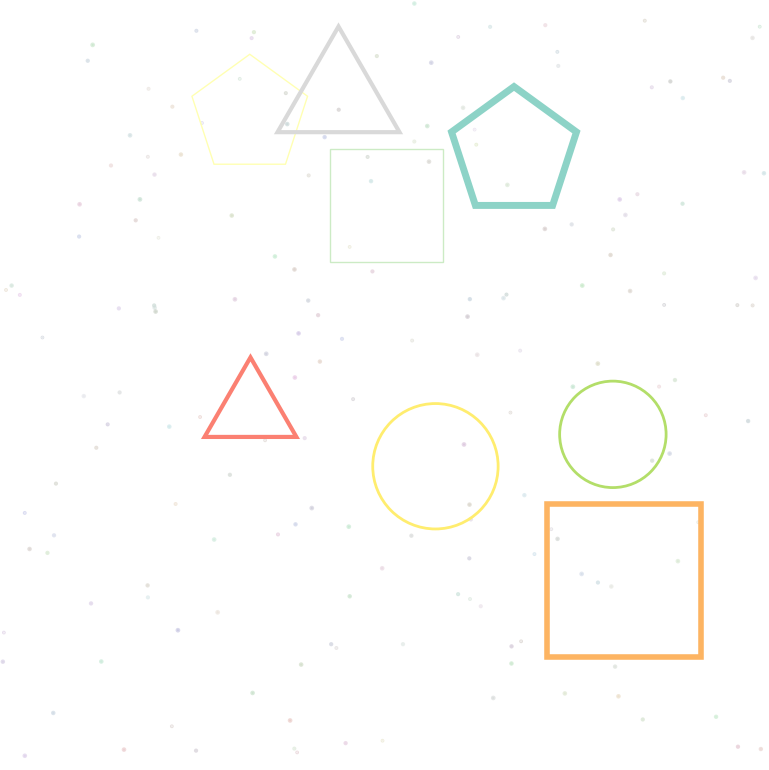[{"shape": "pentagon", "thickness": 2.5, "radius": 0.43, "center": [0.668, 0.802]}, {"shape": "pentagon", "thickness": 0.5, "radius": 0.39, "center": [0.324, 0.851]}, {"shape": "triangle", "thickness": 1.5, "radius": 0.34, "center": [0.325, 0.467]}, {"shape": "square", "thickness": 2, "radius": 0.5, "center": [0.81, 0.247]}, {"shape": "circle", "thickness": 1, "radius": 0.35, "center": [0.796, 0.436]}, {"shape": "triangle", "thickness": 1.5, "radius": 0.46, "center": [0.44, 0.874]}, {"shape": "square", "thickness": 0.5, "radius": 0.37, "center": [0.502, 0.734]}, {"shape": "circle", "thickness": 1, "radius": 0.41, "center": [0.565, 0.394]}]